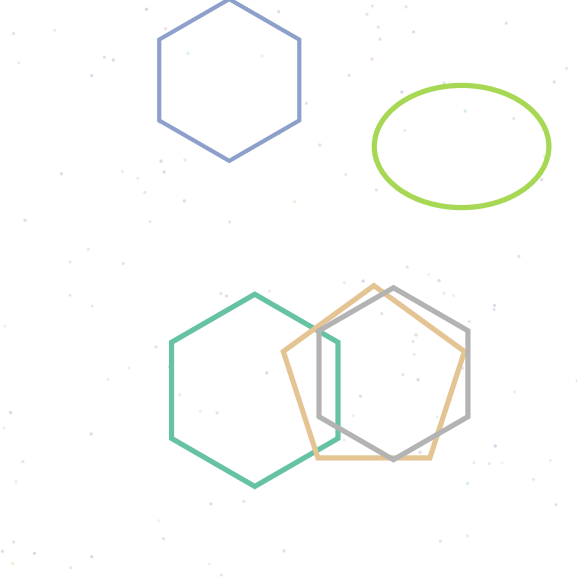[{"shape": "hexagon", "thickness": 2.5, "radius": 0.83, "center": [0.441, 0.323]}, {"shape": "hexagon", "thickness": 2, "radius": 0.7, "center": [0.397, 0.861]}, {"shape": "oval", "thickness": 2.5, "radius": 0.76, "center": [0.799, 0.745]}, {"shape": "pentagon", "thickness": 2.5, "radius": 0.82, "center": [0.647, 0.34]}, {"shape": "hexagon", "thickness": 2.5, "radius": 0.74, "center": [0.681, 0.352]}]